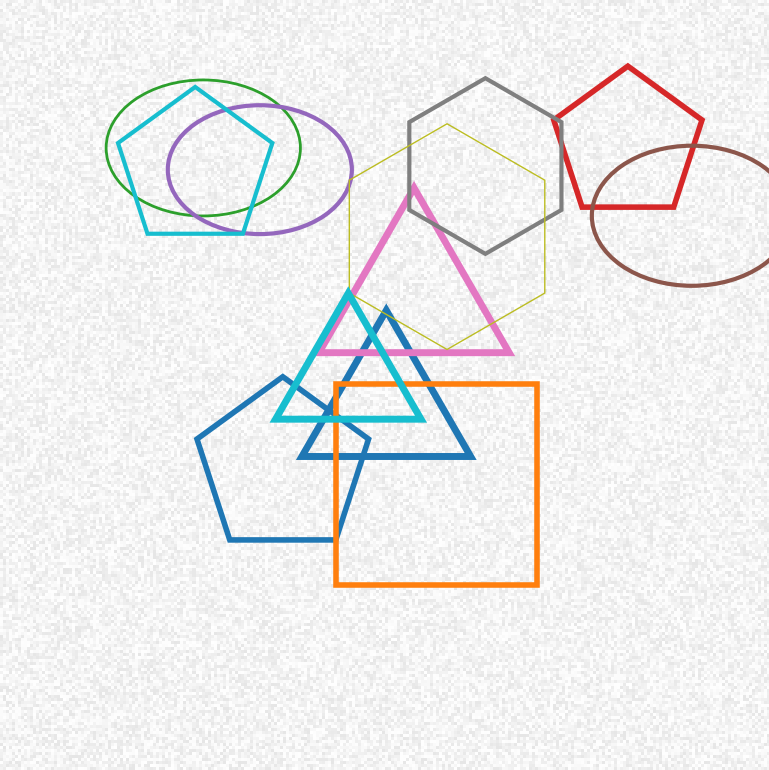[{"shape": "triangle", "thickness": 2.5, "radius": 0.63, "center": [0.502, 0.47]}, {"shape": "pentagon", "thickness": 2, "radius": 0.59, "center": [0.367, 0.394]}, {"shape": "square", "thickness": 2, "radius": 0.65, "center": [0.567, 0.371]}, {"shape": "oval", "thickness": 1, "radius": 0.63, "center": [0.264, 0.808]}, {"shape": "pentagon", "thickness": 2, "radius": 0.51, "center": [0.815, 0.813]}, {"shape": "oval", "thickness": 1.5, "radius": 0.6, "center": [0.337, 0.78]}, {"shape": "oval", "thickness": 1.5, "radius": 0.65, "center": [0.899, 0.72]}, {"shape": "triangle", "thickness": 2.5, "radius": 0.71, "center": [0.538, 0.613]}, {"shape": "hexagon", "thickness": 1.5, "radius": 0.57, "center": [0.63, 0.784]}, {"shape": "hexagon", "thickness": 0.5, "radius": 0.73, "center": [0.581, 0.693]}, {"shape": "triangle", "thickness": 2.5, "radius": 0.55, "center": [0.452, 0.51]}, {"shape": "pentagon", "thickness": 1.5, "radius": 0.53, "center": [0.253, 0.782]}]